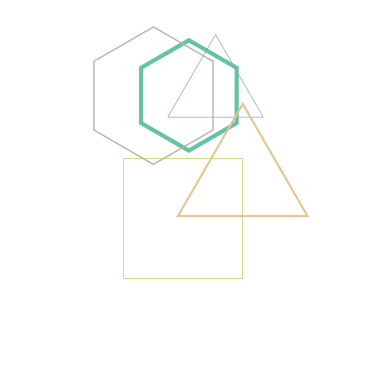[{"shape": "hexagon", "thickness": 3, "radius": 0.72, "center": [0.491, 0.752]}, {"shape": "triangle", "thickness": 0.5, "radius": 0.72, "center": [0.56, 0.767]}, {"shape": "square", "thickness": 0.5, "radius": 0.78, "center": [0.475, 0.434]}, {"shape": "triangle", "thickness": 1.5, "radius": 0.97, "center": [0.63, 0.536]}, {"shape": "hexagon", "thickness": 1, "radius": 0.89, "center": [0.399, 0.752]}]